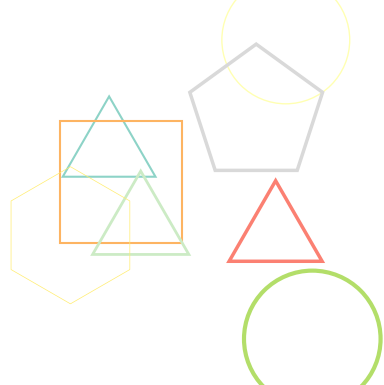[{"shape": "triangle", "thickness": 1.5, "radius": 0.7, "center": [0.283, 0.611]}, {"shape": "circle", "thickness": 1, "radius": 0.83, "center": [0.742, 0.896]}, {"shape": "triangle", "thickness": 2.5, "radius": 0.7, "center": [0.716, 0.391]}, {"shape": "square", "thickness": 1.5, "radius": 0.79, "center": [0.314, 0.527]}, {"shape": "circle", "thickness": 3, "radius": 0.89, "center": [0.811, 0.12]}, {"shape": "pentagon", "thickness": 2.5, "radius": 0.91, "center": [0.665, 0.704]}, {"shape": "triangle", "thickness": 2, "radius": 0.72, "center": [0.365, 0.411]}, {"shape": "hexagon", "thickness": 0.5, "radius": 0.89, "center": [0.183, 0.389]}]